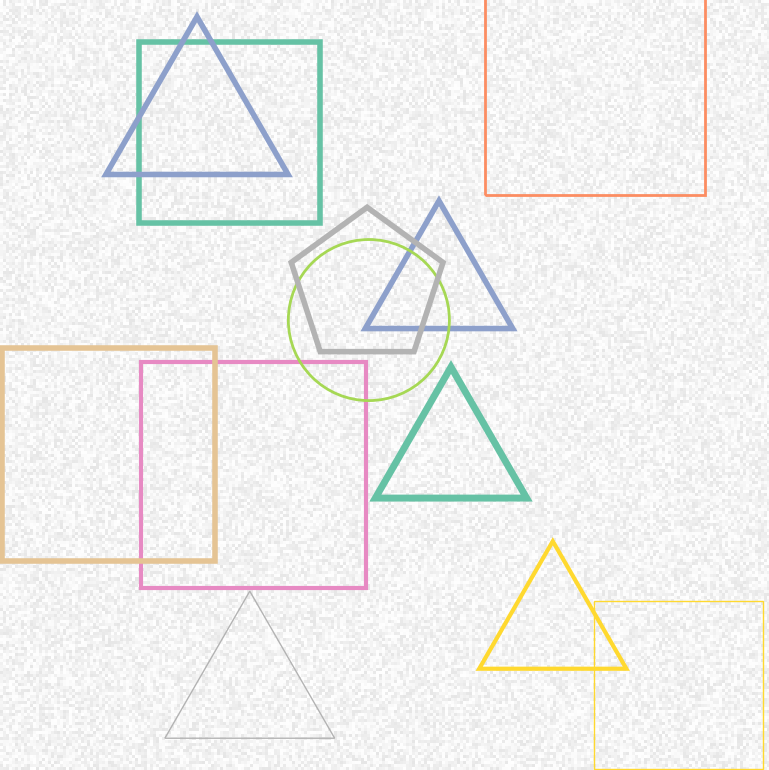[{"shape": "triangle", "thickness": 2.5, "radius": 0.57, "center": [0.586, 0.41]}, {"shape": "square", "thickness": 2, "radius": 0.59, "center": [0.298, 0.828]}, {"shape": "square", "thickness": 1, "radius": 0.71, "center": [0.772, 0.889]}, {"shape": "triangle", "thickness": 2, "radius": 0.55, "center": [0.57, 0.629]}, {"shape": "triangle", "thickness": 2, "radius": 0.68, "center": [0.256, 0.842]}, {"shape": "square", "thickness": 1.5, "radius": 0.73, "center": [0.329, 0.383]}, {"shape": "circle", "thickness": 1, "radius": 0.52, "center": [0.479, 0.584]}, {"shape": "triangle", "thickness": 1.5, "radius": 0.55, "center": [0.718, 0.187]}, {"shape": "square", "thickness": 0.5, "radius": 0.55, "center": [0.881, 0.111]}, {"shape": "square", "thickness": 2, "radius": 0.69, "center": [0.141, 0.41]}, {"shape": "triangle", "thickness": 0.5, "radius": 0.64, "center": [0.324, 0.105]}, {"shape": "pentagon", "thickness": 2, "radius": 0.52, "center": [0.477, 0.627]}]